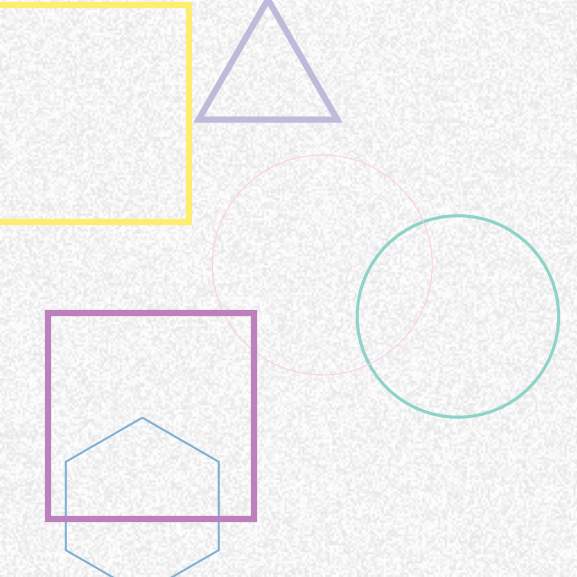[{"shape": "circle", "thickness": 1.5, "radius": 0.87, "center": [0.793, 0.451]}, {"shape": "triangle", "thickness": 3, "radius": 0.69, "center": [0.464, 0.861]}, {"shape": "hexagon", "thickness": 1, "radius": 0.76, "center": [0.246, 0.123]}, {"shape": "circle", "thickness": 0.5, "radius": 0.95, "center": [0.558, 0.54]}, {"shape": "square", "thickness": 3, "radius": 0.89, "center": [0.262, 0.279]}, {"shape": "square", "thickness": 3, "radius": 0.94, "center": [0.14, 0.802]}]